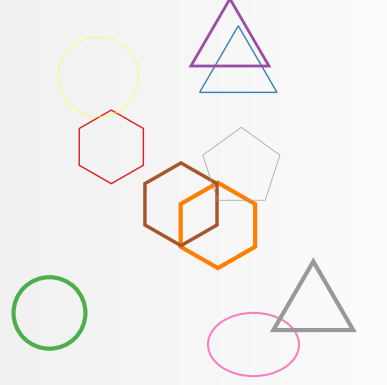[{"shape": "hexagon", "thickness": 1, "radius": 0.48, "center": [0.287, 0.619]}, {"shape": "triangle", "thickness": 1, "radius": 0.58, "center": [0.615, 0.818]}, {"shape": "circle", "thickness": 3, "radius": 0.46, "center": [0.128, 0.187]}, {"shape": "triangle", "thickness": 2, "radius": 0.58, "center": [0.593, 0.887]}, {"shape": "hexagon", "thickness": 3, "radius": 0.55, "center": [0.562, 0.415]}, {"shape": "circle", "thickness": 0.5, "radius": 0.52, "center": [0.254, 0.801]}, {"shape": "hexagon", "thickness": 2.5, "radius": 0.54, "center": [0.467, 0.469]}, {"shape": "oval", "thickness": 1.5, "radius": 0.59, "center": [0.654, 0.105]}, {"shape": "triangle", "thickness": 3, "radius": 0.59, "center": [0.809, 0.202]}, {"shape": "pentagon", "thickness": 0.5, "radius": 0.52, "center": [0.623, 0.565]}]